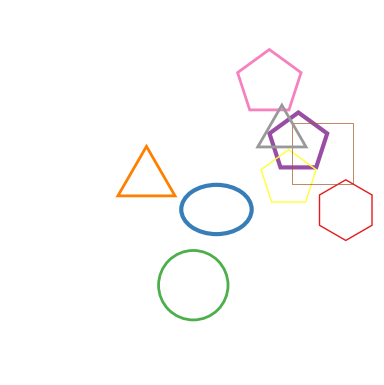[{"shape": "hexagon", "thickness": 1, "radius": 0.39, "center": [0.898, 0.454]}, {"shape": "oval", "thickness": 3, "radius": 0.46, "center": [0.562, 0.456]}, {"shape": "circle", "thickness": 2, "radius": 0.45, "center": [0.502, 0.259]}, {"shape": "pentagon", "thickness": 3, "radius": 0.39, "center": [0.775, 0.629]}, {"shape": "triangle", "thickness": 2, "radius": 0.43, "center": [0.38, 0.534]}, {"shape": "pentagon", "thickness": 1, "radius": 0.38, "center": [0.75, 0.536]}, {"shape": "square", "thickness": 0.5, "radius": 0.4, "center": [0.837, 0.6]}, {"shape": "pentagon", "thickness": 2, "radius": 0.43, "center": [0.7, 0.785]}, {"shape": "triangle", "thickness": 2, "radius": 0.36, "center": [0.732, 0.655]}]